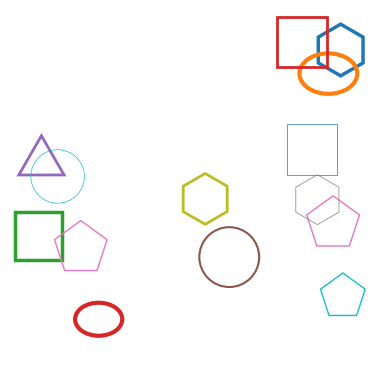[{"shape": "square", "thickness": 0.5, "radius": 0.33, "center": [0.81, 0.612]}, {"shape": "hexagon", "thickness": 2.5, "radius": 0.34, "center": [0.885, 0.87]}, {"shape": "oval", "thickness": 3, "radius": 0.38, "center": [0.853, 0.809]}, {"shape": "square", "thickness": 2.5, "radius": 0.31, "center": [0.101, 0.387]}, {"shape": "square", "thickness": 2, "radius": 0.32, "center": [0.784, 0.891]}, {"shape": "oval", "thickness": 3, "radius": 0.31, "center": [0.256, 0.171]}, {"shape": "triangle", "thickness": 2, "radius": 0.34, "center": [0.108, 0.579]}, {"shape": "circle", "thickness": 1.5, "radius": 0.39, "center": [0.595, 0.332]}, {"shape": "pentagon", "thickness": 1, "radius": 0.36, "center": [0.865, 0.419]}, {"shape": "pentagon", "thickness": 1, "radius": 0.36, "center": [0.21, 0.355]}, {"shape": "hexagon", "thickness": 0.5, "radius": 0.32, "center": [0.824, 0.481]}, {"shape": "hexagon", "thickness": 2, "radius": 0.33, "center": [0.533, 0.483]}, {"shape": "pentagon", "thickness": 1, "radius": 0.31, "center": [0.89, 0.23]}, {"shape": "circle", "thickness": 0.5, "radius": 0.35, "center": [0.15, 0.542]}]